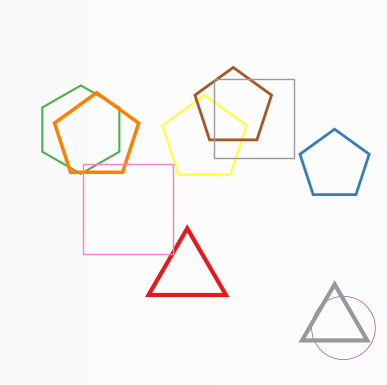[{"shape": "triangle", "thickness": 3, "radius": 0.58, "center": [0.483, 0.291]}, {"shape": "pentagon", "thickness": 2, "radius": 0.47, "center": [0.863, 0.57]}, {"shape": "hexagon", "thickness": 1.5, "radius": 0.57, "center": [0.209, 0.663]}, {"shape": "circle", "thickness": 0.5, "radius": 0.41, "center": [0.886, 0.148]}, {"shape": "pentagon", "thickness": 2.5, "radius": 0.57, "center": [0.249, 0.645]}, {"shape": "pentagon", "thickness": 1.5, "radius": 0.57, "center": [0.528, 0.639]}, {"shape": "pentagon", "thickness": 2, "radius": 0.52, "center": [0.602, 0.721]}, {"shape": "square", "thickness": 1, "radius": 0.58, "center": [0.33, 0.458]}, {"shape": "triangle", "thickness": 3, "radius": 0.49, "center": [0.864, 0.164]}, {"shape": "square", "thickness": 1, "radius": 0.51, "center": [0.655, 0.693]}]